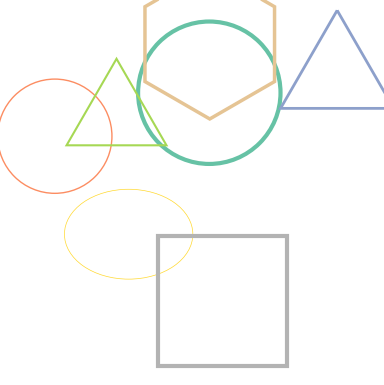[{"shape": "circle", "thickness": 3, "radius": 0.92, "center": [0.544, 0.759]}, {"shape": "circle", "thickness": 1, "radius": 0.74, "center": [0.142, 0.646]}, {"shape": "triangle", "thickness": 2, "radius": 0.85, "center": [0.876, 0.803]}, {"shape": "triangle", "thickness": 1.5, "radius": 0.75, "center": [0.303, 0.697]}, {"shape": "oval", "thickness": 0.5, "radius": 0.83, "center": [0.334, 0.392]}, {"shape": "hexagon", "thickness": 2.5, "radius": 0.97, "center": [0.545, 0.885]}, {"shape": "square", "thickness": 3, "radius": 0.84, "center": [0.578, 0.219]}]